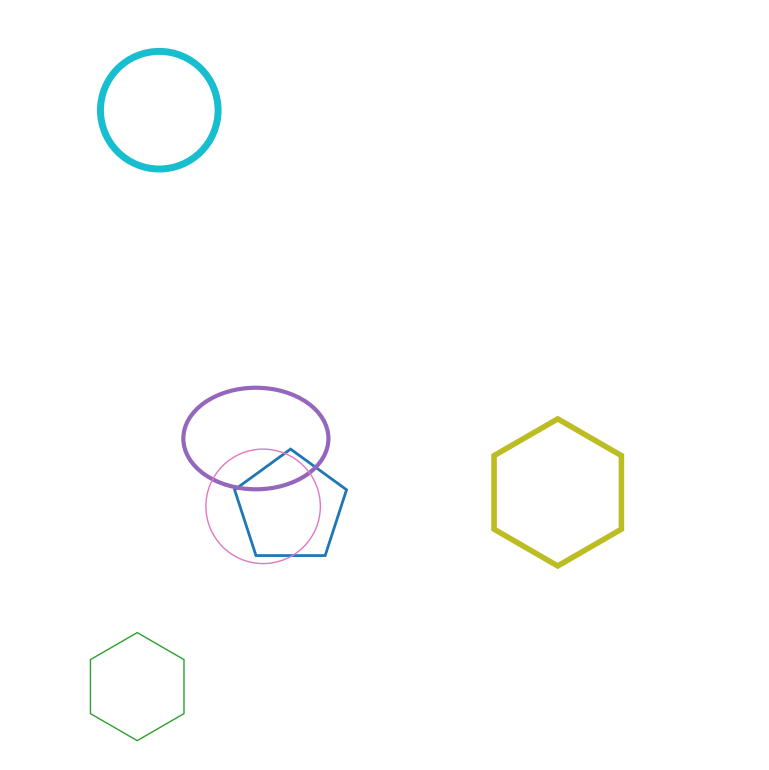[{"shape": "pentagon", "thickness": 1, "radius": 0.38, "center": [0.377, 0.34]}, {"shape": "hexagon", "thickness": 0.5, "radius": 0.35, "center": [0.178, 0.108]}, {"shape": "oval", "thickness": 1.5, "radius": 0.47, "center": [0.332, 0.43]}, {"shape": "circle", "thickness": 0.5, "radius": 0.37, "center": [0.342, 0.342]}, {"shape": "hexagon", "thickness": 2, "radius": 0.48, "center": [0.724, 0.361]}, {"shape": "circle", "thickness": 2.5, "radius": 0.38, "center": [0.207, 0.857]}]